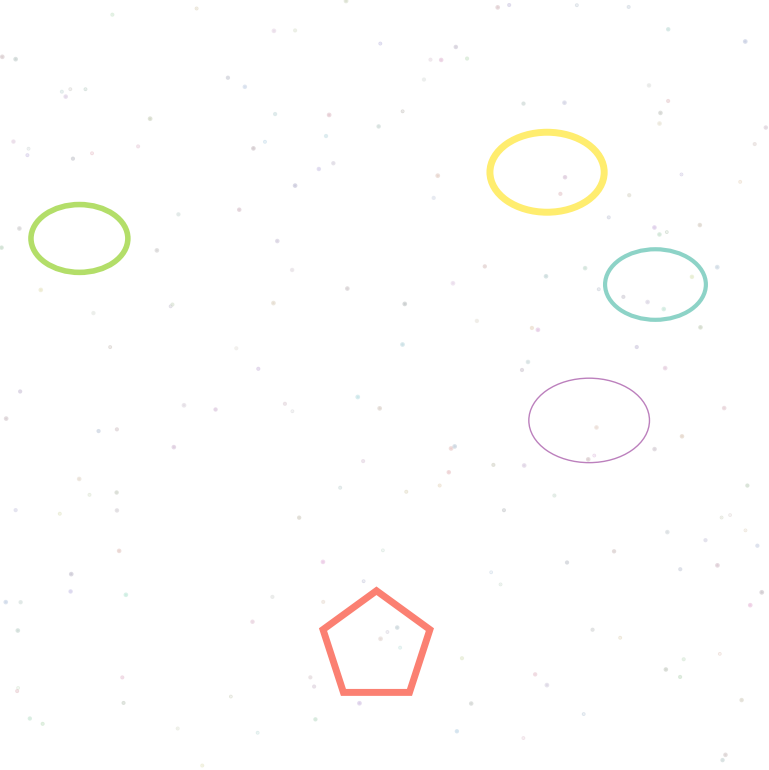[{"shape": "oval", "thickness": 1.5, "radius": 0.33, "center": [0.851, 0.63]}, {"shape": "pentagon", "thickness": 2.5, "radius": 0.36, "center": [0.489, 0.16]}, {"shape": "oval", "thickness": 2, "radius": 0.31, "center": [0.103, 0.69]}, {"shape": "oval", "thickness": 0.5, "radius": 0.39, "center": [0.765, 0.454]}, {"shape": "oval", "thickness": 2.5, "radius": 0.37, "center": [0.71, 0.776]}]